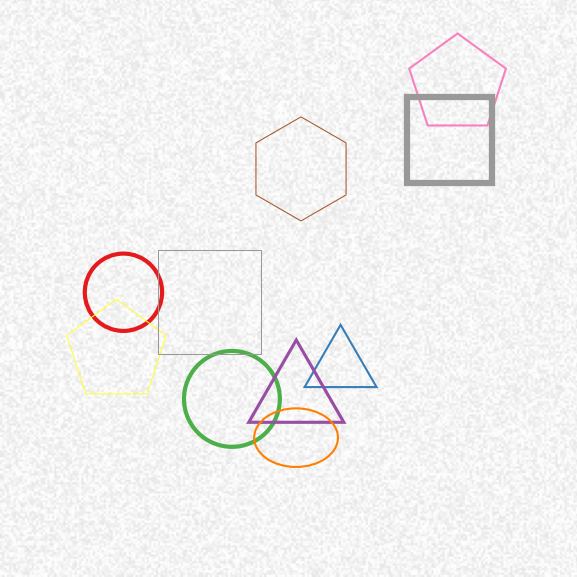[{"shape": "circle", "thickness": 2, "radius": 0.33, "center": [0.214, 0.493]}, {"shape": "triangle", "thickness": 1, "radius": 0.36, "center": [0.59, 0.365]}, {"shape": "circle", "thickness": 2, "radius": 0.41, "center": [0.402, 0.308]}, {"shape": "triangle", "thickness": 1.5, "radius": 0.48, "center": [0.513, 0.315]}, {"shape": "oval", "thickness": 1, "radius": 0.36, "center": [0.513, 0.241]}, {"shape": "pentagon", "thickness": 0.5, "radius": 0.45, "center": [0.202, 0.39]}, {"shape": "hexagon", "thickness": 0.5, "radius": 0.45, "center": [0.521, 0.707]}, {"shape": "pentagon", "thickness": 1, "radius": 0.44, "center": [0.792, 0.853]}, {"shape": "square", "thickness": 3, "radius": 0.37, "center": [0.778, 0.757]}, {"shape": "square", "thickness": 0.5, "radius": 0.45, "center": [0.362, 0.476]}]